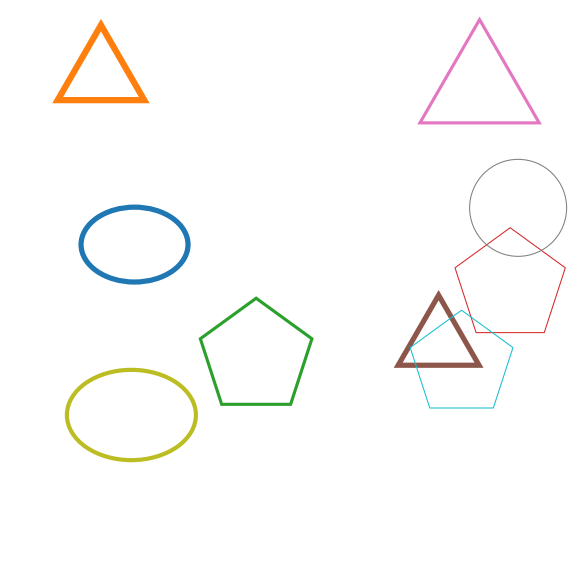[{"shape": "oval", "thickness": 2.5, "radius": 0.46, "center": [0.233, 0.576]}, {"shape": "triangle", "thickness": 3, "radius": 0.43, "center": [0.175, 0.869]}, {"shape": "pentagon", "thickness": 1.5, "radius": 0.51, "center": [0.444, 0.381]}, {"shape": "pentagon", "thickness": 0.5, "radius": 0.5, "center": [0.883, 0.504]}, {"shape": "triangle", "thickness": 2.5, "radius": 0.4, "center": [0.76, 0.407]}, {"shape": "triangle", "thickness": 1.5, "radius": 0.6, "center": [0.83, 0.846]}, {"shape": "circle", "thickness": 0.5, "radius": 0.42, "center": [0.897, 0.639]}, {"shape": "oval", "thickness": 2, "radius": 0.56, "center": [0.228, 0.281]}, {"shape": "pentagon", "thickness": 0.5, "radius": 0.47, "center": [0.799, 0.368]}]